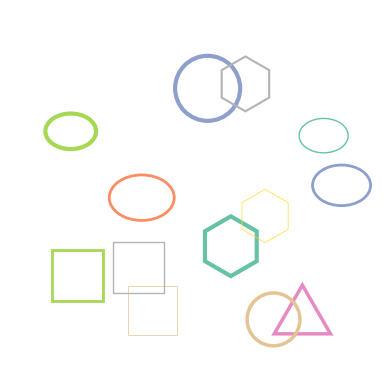[{"shape": "hexagon", "thickness": 3, "radius": 0.39, "center": [0.6, 0.36]}, {"shape": "oval", "thickness": 1, "radius": 0.32, "center": [0.841, 0.648]}, {"shape": "oval", "thickness": 2, "radius": 0.42, "center": [0.368, 0.487]}, {"shape": "oval", "thickness": 2, "radius": 0.38, "center": [0.887, 0.519]}, {"shape": "circle", "thickness": 3, "radius": 0.42, "center": [0.539, 0.771]}, {"shape": "triangle", "thickness": 2.5, "radius": 0.42, "center": [0.785, 0.175]}, {"shape": "square", "thickness": 2, "radius": 0.33, "center": [0.202, 0.284]}, {"shape": "oval", "thickness": 3, "radius": 0.33, "center": [0.184, 0.659]}, {"shape": "hexagon", "thickness": 0.5, "radius": 0.35, "center": [0.689, 0.439]}, {"shape": "square", "thickness": 0.5, "radius": 0.32, "center": [0.396, 0.194]}, {"shape": "circle", "thickness": 2.5, "radius": 0.34, "center": [0.71, 0.17]}, {"shape": "hexagon", "thickness": 1.5, "radius": 0.36, "center": [0.637, 0.782]}, {"shape": "square", "thickness": 1, "radius": 0.33, "center": [0.359, 0.305]}]